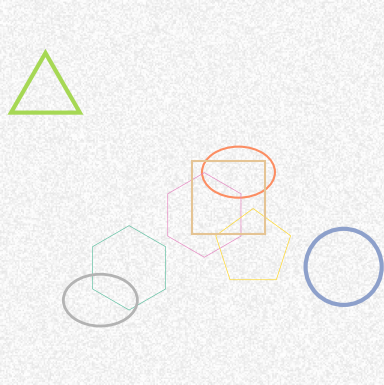[{"shape": "hexagon", "thickness": 0.5, "radius": 0.55, "center": [0.335, 0.304]}, {"shape": "oval", "thickness": 1.5, "radius": 0.47, "center": [0.619, 0.553]}, {"shape": "circle", "thickness": 3, "radius": 0.49, "center": [0.893, 0.307]}, {"shape": "hexagon", "thickness": 0.5, "radius": 0.55, "center": [0.531, 0.442]}, {"shape": "triangle", "thickness": 3, "radius": 0.52, "center": [0.118, 0.759]}, {"shape": "pentagon", "thickness": 0.5, "radius": 0.51, "center": [0.658, 0.356]}, {"shape": "square", "thickness": 1.5, "radius": 0.47, "center": [0.593, 0.488]}, {"shape": "oval", "thickness": 2, "radius": 0.48, "center": [0.261, 0.22]}]